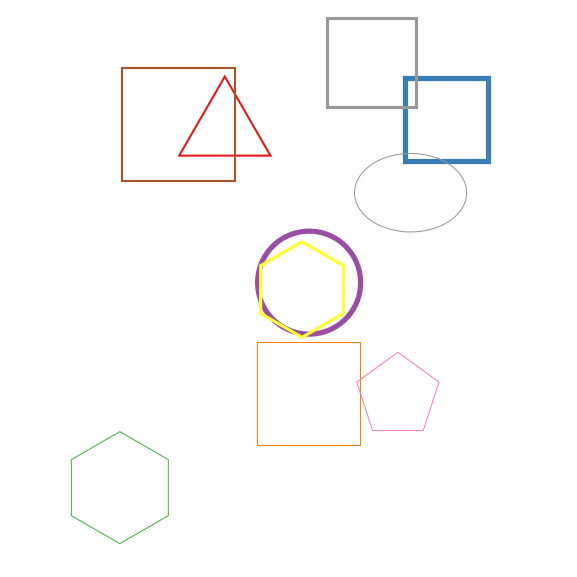[{"shape": "triangle", "thickness": 1, "radius": 0.46, "center": [0.389, 0.775]}, {"shape": "square", "thickness": 2.5, "radius": 0.36, "center": [0.774, 0.793]}, {"shape": "hexagon", "thickness": 0.5, "radius": 0.48, "center": [0.207, 0.155]}, {"shape": "circle", "thickness": 2.5, "radius": 0.45, "center": [0.535, 0.51]}, {"shape": "square", "thickness": 0.5, "radius": 0.45, "center": [0.534, 0.318]}, {"shape": "hexagon", "thickness": 1.5, "radius": 0.41, "center": [0.523, 0.498]}, {"shape": "square", "thickness": 1, "radius": 0.49, "center": [0.309, 0.784]}, {"shape": "pentagon", "thickness": 0.5, "radius": 0.37, "center": [0.689, 0.314]}, {"shape": "square", "thickness": 1.5, "radius": 0.39, "center": [0.643, 0.89]}, {"shape": "oval", "thickness": 0.5, "radius": 0.49, "center": [0.711, 0.665]}]